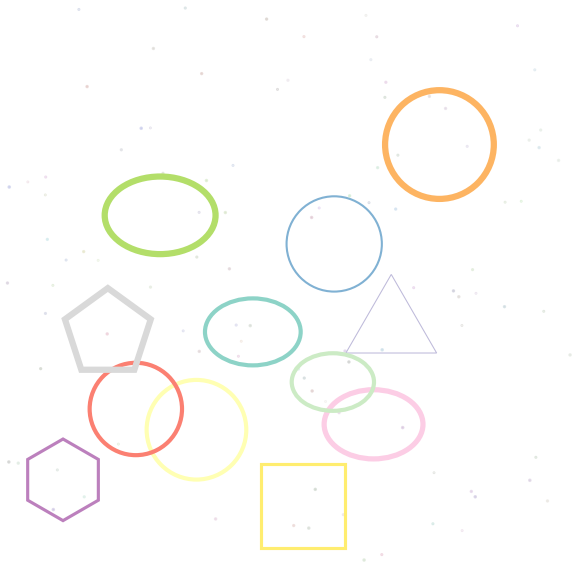[{"shape": "oval", "thickness": 2, "radius": 0.41, "center": [0.438, 0.424]}, {"shape": "circle", "thickness": 2, "radius": 0.43, "center": [0.34, 0.255]}, {"shape": "triangle", "thickness": 0.5, "radius": 0.45, "center": [0.678, 0.433]}, {"shape": "circle", "thickness": 2, "radius": 0.4, "center": [0.235, 0.291]}, {"shape": "circle", "thickness": 1, "radius": 0.41, "center": [0.579, 0.577]}, {"shape": "circle", "thickness": 3, "radius": 0.47, "center": [0.761, 0.749]}, {"shape": "oval", "thickness": 3, "radius": 0.48, "center": [0.277, 0.626]}, {"shape": "oval", "thickness": 2.5, "radius": 0.43, "center": [0.647, 0.264]}, {"shape": "pentagon", "thickness": 3, "radius": 0.39, "center": [0.187, 0.422]}, {"shape": "hexagon", "thickness": 1.5, "radius": 0.35, "center": [0.109, 0.168]}, {"shape": "oval", "thickness": 2, "radius": 0.36, "center": [0.576, 0.338]}, {"shape": "square", "thickness": 1.5, "radius": 0.36, "center": [0.524, 0.123]}]